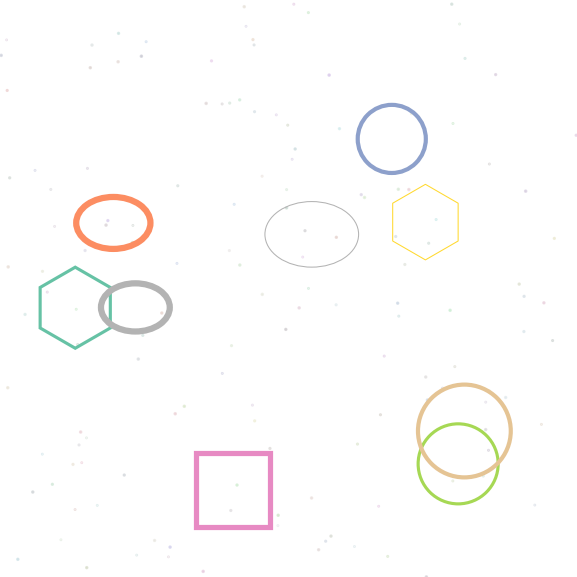[{"shape": "hexagon", "thickness": 1.5, "radius": 0.35, "center": [0.13, 0.466]}, {"shape": "oval", "thickness": 3, "radius": 0.32, "center": [0.196, 0.613]}, {"shape": "circle", "thickness": 2, "radius": 0.29, "center": [0.678, 0.759]}, {"shape": "square", "thickness": 2.5, "radius": 0.32, "center": [0.403, 0.151]}, {"shape": "circle", "thickness": 1.5, "radius": 0.35, "center": [0.793, 0.196]}, {"shape": "hexagon", "thickness": 0.5, "radius": 0.33, "center": [0.737, 0.615]}, {"shape": "circle", "thickness": 2, "radius": 0.4, "center": [0.804, 0.253]}, {"shape": "oval", "thickness": 0.5, "radius": 0.41, "center": [0.54, 0.593]}, {"shape": "oval", "thickness": 3, "radius": 0.3, "center": [0.234, 0.467]}]